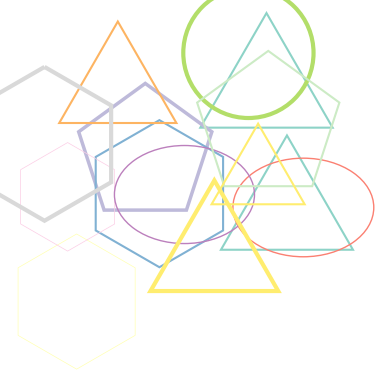[{"shape": "triangle", "thickness": 1.5, "radius": 0.99, "center": [0.745, 0.45]}, {"shape": "triangle", "thickness": 1.5, "radius": 0.99, "center": [0.692, 0.768]}, {"shape": "hexagon", "thickness": 0.5, "radius": 0.88, "center": [0.199, 0.217]}, {"shape": "pentagon", "thickness": 2.5, "radius": 0.91, "center": [0.377, 0.601]}, {"shape": "oval", "thickness": 1, "radius": 0.91, "center": [0.788, 0.461]}, {"shape": "hexagon", "thickness": 1.5, "radius": 0.96, "center": [0.414, 0.497]}, {"shape": "triangle", "thickness": 1.5, "radius": 0.88, "center": [0.306, 0.768]}, {"shape": "circle", "thickness": 3, "radius": 0.85, "center": [0.645, 0.863]}, {"shape": "hexagon", "thickness": 0.5, "radius": 0.7, "center": [0.176, 0.489]}, {"shape": "hexagon", "thickness": 3, "radius": 1.0, "center": [0.116, 0.626]}, {"shape": "oval", "thickness": 1, "radius": 0.91, "center": [0.479, 0.495]}, {"shape": "pentagon", "thickness": 1.5, "radius": 0.97, "center": [0.697, 0.674]}, {"shape": "triangle", "thickness": 1.5, "radius": 0.7, "center": [0.67, 0.539]}, {"shape": "triangle", "thickness": 3, "radius": 0.96, "center": [0.557, 0.34]}]